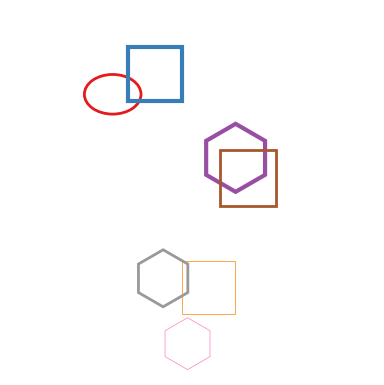[{"shape": "oval", "thickness": 2, "radius": 0.37, "center": [0.293, 0.755]}, {"shape": "square", "thickness": 3, "radius": 0.35, "center": [0.403, 0.808]}, {"shape": "hexagon", "thickness": 3, "radius": 0.44, "center": [0.612, 0.59]}, {"shape": "square", "thickness": 0.5, "radius": 0.34, "center": [0.542, 0.253]}, {"shape": "square", "thickness": 2, "radius": 0.36, "center": [0.644, 0.537]}, {"shape": "hexagon", "thickness": 0.5, "radius": 0.34, "center": [0.487, 0.107]}, {"shape": "hexagon", "thickness": 2, "radius": 0.37, "center": [0.424, 0.277]}]